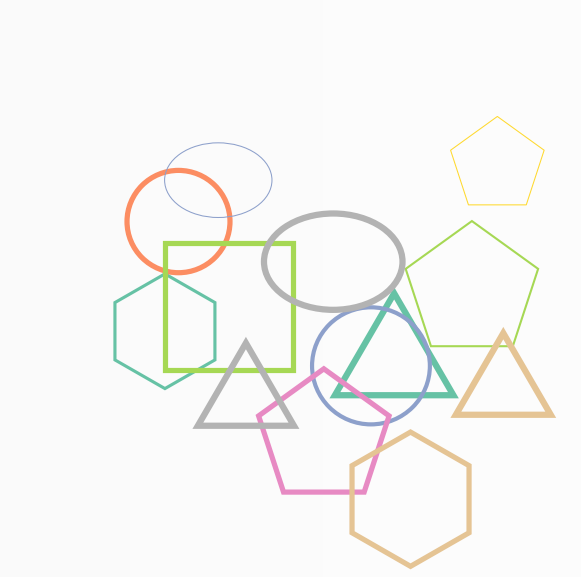[{"shape": "triangle", "thickness": 3, "radius": 0.59, "center": [0.678, 0.374]}, {"shape": "hexagon", "thickness": 1.5, "radius": 0.5, "center": [0.284, 0.426]}, {"shape": "circle", "thickness": 2.5, "radius": 0.44, "center": [0.307, 0.615]}, {"shape": "oval", "thickness": 0.5, "radius": 0.46, "center": [0.376, 0.687]}, {"shape": "circle", "thickness": 2, "radius": 0.51, "center": [0.638, 0.366]}, {"shape": "pentagon", "thickness": 2.5, "radius": 0.59, "center": [0.557, 0.242]}, {"shape": "square", "thickness": 2.5, "radius": 0.55, "center": [0.394, 0.468]}, {"shape": "pentagon", "thickness": 1, "radius": 0.6, "center": [0.812, 0.497]}, {"shape": "pentagon", "thickness": 0.5, "radius": 0.42, "center": [0.856, 0.713]}, {"shape": "triangle", "thickness": 3, "radius": 0.47, "center": [0.866, 0.328]}, {"shape": "hexagon", "thickness": 2.5, "radius": 0.58, "center": [0.706, 0.135]}, {"shape": "triangle", "thickness": 3, "radius": 0.48, "center": [0.423, 0.31]}, {"shape": "oval", "thickness": 3, "radius": 0.6, "center": [0.573, 0.546]}]